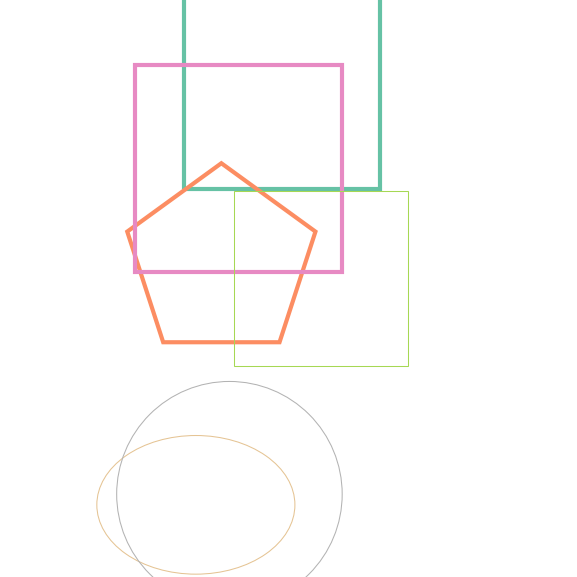[{"shape": "square", "thickness": 2, "radius": 0.85, "center": [0.488, 0.841]}, {"shape": "pentagon", "thickness": 2, "radius": 0.86, "center": [0.383, 0.545]}, {"shape": "square", "thickness": 2, "radius": 0.9, "center": [0.413, 0.707]}, {"shape": "square", "thickness": 0.5, "radius": 0.76, "center": [0.556, 0.517]}, {"shape": "oval", "thickness": 0.5, "radius": 0.86, "center": [0.339, 0.125]}, {"shape": "circle", "thickness": 0.5, "radius": 0.98, "center": [0.397, 0.143]}]